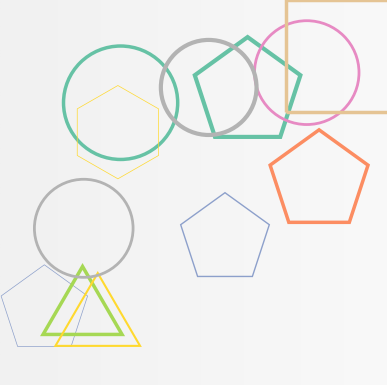[{"shape": "circle", "thickness": 2.5, "radius": 0.74, "center": [0.311, 0.733]}, {"shape": "pentagon", "thickness": 3, "radius": 0.72, "center": [0.639, 0.76]}, {"shape": "pentagon", "thickness": 2.5, "radius": 0.66, "center": [0.823, 0.53]}, {"shape": "pentagon", "thickness": 0.5, "radius": 0.59, "center": [0.114, 0.195]}, {"shape": "pentagon", "thickness": 1, "radius": 0.6, "center": [0.581, 0.379]}, {"shape": "circle", "thickness": 2, "radius": 0.67, "center": [0.792, 0.811]}, {"shape": "triangle", "thickness": 2.5, "radius": 0.59, "center": [0.213, 0.19]}, {"shape": "triangle", "thickness": 1.5, "radius": 0.63, "center": [0.252, 0.165]}, {"shape": "hexagon", "thickness": 0.5, "radius": 0.61, "center": [0.304, 0.657]}, {"shape": "square", "thickness": 2.5, "radius": 0.73, "center": [0.885, 0.855]}, {"shape": "circle", "thickness": 2, "radius": 0.64, "center": [0.216, 0.407]}, {"shape": "circle", "thickness": 3, "radius": 0.62, "center": [0.539, 0.773]}]